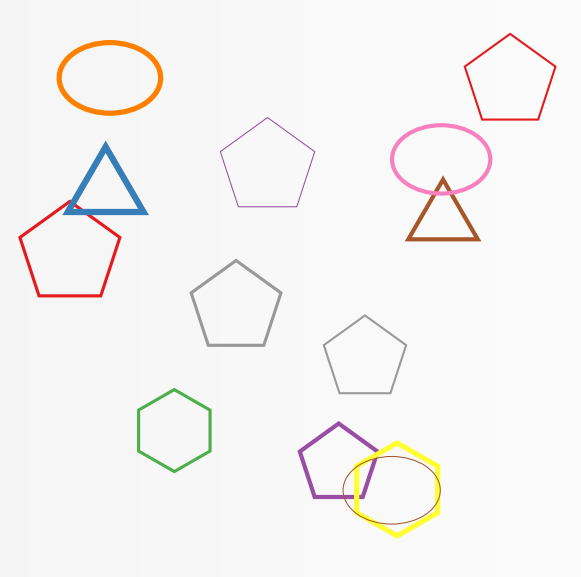[{"shape": "pentagon", "thickness": 1.5, "radius": 0.45, "center": [0.12, 0.56]}, {"shape": "pentagon", "thickness": 1, "radius": 0.41, "center": [0.878, 0.858]}, {"shape": "triangle", "thickness": 3, "radius": 0.38, "center": [0.182, 0.67]}, {"shape": "hexagon", "thickness": 1.5, "radius": 0.35, "center": [0.3, 0.254]}, {"shape": "pentagon", "thickness": 0.5, "radius": 0.43, "center": [0.46, 0.71]}, {"shape": "pentagon", "thickness": 2, "radius": 0.35, "center": [0.583, 0.195]}, {"shape": "oval", "thickness": 2.5, "radius": 0.44, "center": [0.189, 0.864]}, {"shape": "hexagon", "thickness": 2.5, "radius": 0.4, "center": [0.683, 0.152]}, {"shape": "oval", "thickness": 0.5, "radius": 0.42, "center": [0.674, 0.15]}, {"shape": "triangle", "thickness": 2, "radius": 0.35, "center": [0.762, 0.619]}, {"shape": "oval", "thickness": 2, "radius": 0.42, "center": [0.759, 0.723]}, {"shape": "pentagon", "thickness": 1.5, "radius": 0.41, "center": [0.406, 0.467]}, {"shape": "pentagon", "thickness": 1, "radius": 0.37, "center": [0.628, 0.378]}]